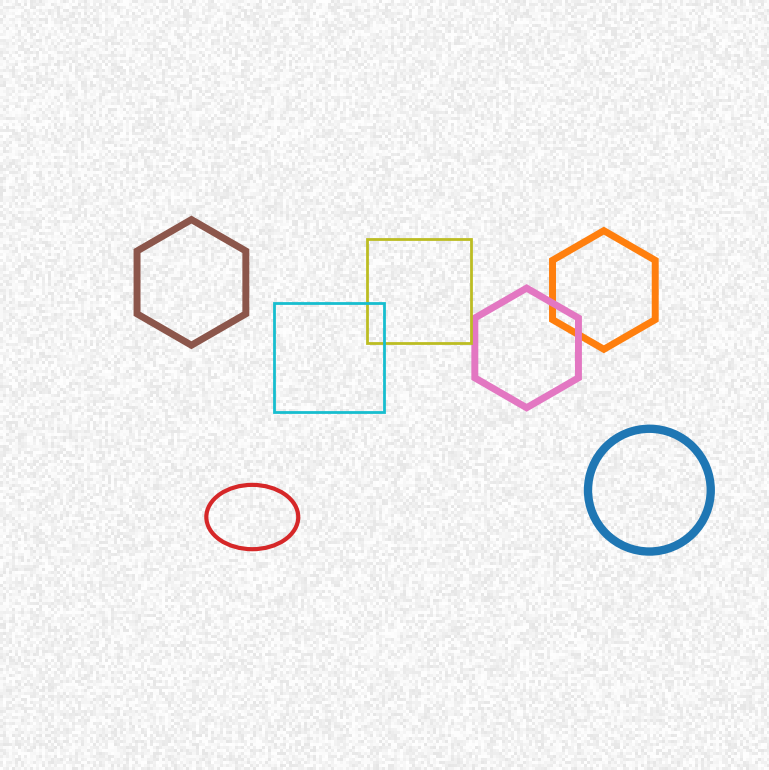[{"shape": "circle", "thickness": 3, "radius": 0.4, "center": [0.843, 0.363]}, {"shape": "hexagon", "thickness": 2.5, "radius": 0.39, "center": [0.784, 0.623]}, {"shape": "oval", "thickness": 1.5, "radius": 0.3, "center": [0.328, 0.329]}, {"shape": "hexagon", "thickness": 2.5, "radius": 0.41, "center": [0.249, 0.633]}, {"shape": "hexagon", "thickness": 2.5, "radius": 0.39, "center": [0.684, 0.548]}, {"shape": "square", "thickness": 1, "radius": 0.34, "center": [0.544, 0.622]}, {"shape": "square", "thickness": 1, "radius": 0.35, "center": [0.427, 0.536]}]